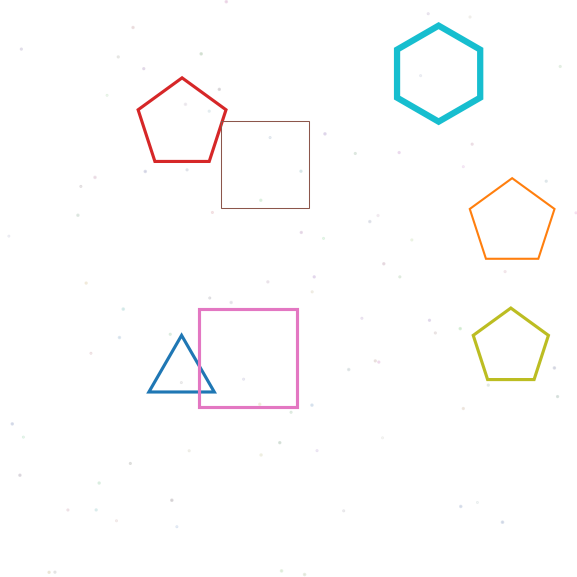[{"shape": "triangle", "thickness": 1.5, "radius": 0.33, "center": [0.314, 0.353]}, {"shape": "pentagon", "thickness": 1, "radius": 0.39, "center": [0.887, 0.613]}, {"shape": "pentagon", "thickness": 1.5, "radius": 0.4, "center": [0.315, 0.784]}, {"shape": "square", "thickness": 0.5, "radius": 0.38, "center": [0.459, 0.714]}, {"shape": "square", "thickness": 1.5, "radius": 0.42, "center": [0.43, 0.379]}, {"shape": "pentagon", "thickness": 1.5, "radius": 0.34, "center": [0.885, 0.397]}, {"shape": "hexagon", "thickness": 3, "radius": 0.42, "center": [0.76, 0.872]}]